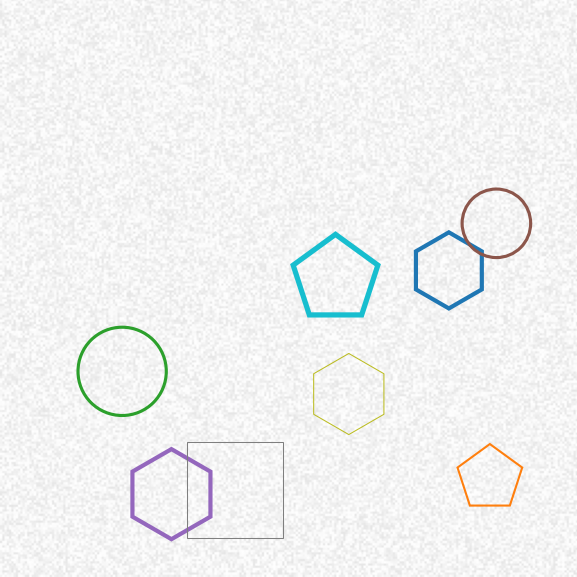[{"shape": "hexagon", "thickness": 2, "radius": 0.33, "center": [0.777, 0.531]}, {"shape": "pentagon", "thickness": 1, "radius": 0.29, "center": [0.848, 0.171]}, {"shape": "circle", "thickness": 1.5, "radius": 0.38, "center": [0.212, 0.356]}, {"shape": "hexagon", "thickness": 2, "radius": 0.39, "center": [0.297, 0.143]}, {"shape": "circle", "thickness": 1.5, "radius": 0.3, "center": [0.86, 0.612]}, {"shape": "square", "thickness": 0.5, "radius": 0.42, "center": [0.408, 0.15]}, {"shape": "hexagon", "thickness": 0.5, "radius": 0.35, "center": [0.604, 0.317]}, {"shape": "pentagon", "thickness": 2.5, "radius": 0.39, "center": [0.581, 0.516]}]